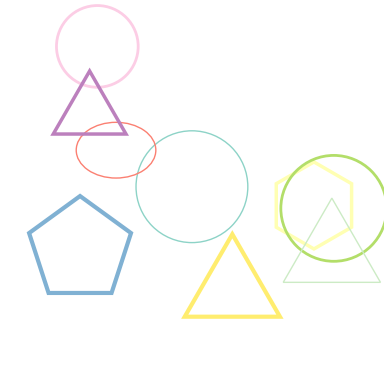[{"shape": "circle", "thickness": 1, "radius": 0.73, "center": [0.499, 0.515]}, {"shape": "hexagon", "thickness": 2.5, "radius": 0.56, "center": [0.815, 0.466]}, {"shape": "oval", "thickness": 1, "radius": 0.52, "center": [0.301, 0.61]}, {"shape": "pentagon", "thickness": 3, "radius": 0.7, "center": [0.208, 0.352]}, {"shape": "circle", "thickness": 2, "radius": 0.69, "center": [0.867, 0.459]}, {"shape": "circle", "thickness": 2, "radius": 0.53, "center": [0.253, 0.879]}, {"shape": "triangle", "thickness": 2.5, "radius": 0.55, "center": [0.233, 0.706]}, {"shape": "triangle", "thickness": 1, "radius": 0.73, "center": [0.862, 0.34]}, {"shape": "triangle", "thickness": 3, "radius": 0.71, "center": [0.603, 0.249]}]